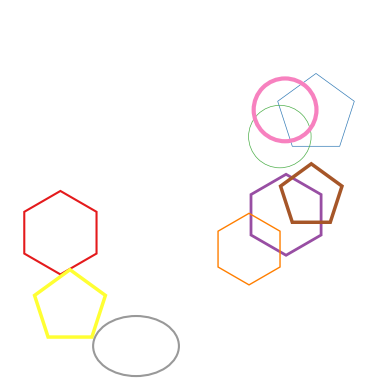[{"shape": "hexagon", "thickness": 1.5, "radius": 0.54, "center": [0.157, 0.396]}, {"shape": "pentagon", "thickness": 0.5, "radius": 0.52, "center": [0.821, 0.705]}, {"shape": "circle", "thickness": 0.5, "radius": 0.41, "center": [0.727, 0.645]}, {"shape": "hexagon", "thickness": 2, "radius": 0.53, "center": [0.743, 0.442]}, {"shape": "hexagon", "thickness": 1, "radius": 0.46, "center": [0.647, 0.353]}, {"shape": "pentagon", "thickness": 2.5, "radius": 0.48, "center": [0.182, 0.203]}, {"shape": "pentagon", "thickness": 2.5, "radius": 0.42, "center": [0.809, 0.491]}, {"shape": "circle", "thickness": 3, "radius": 0.41, "center": [0.74, 0.715]}, {"shape": "oval", "thickness": 1.5, "radius": 0.56, "center": [0.353, 0.101]}]